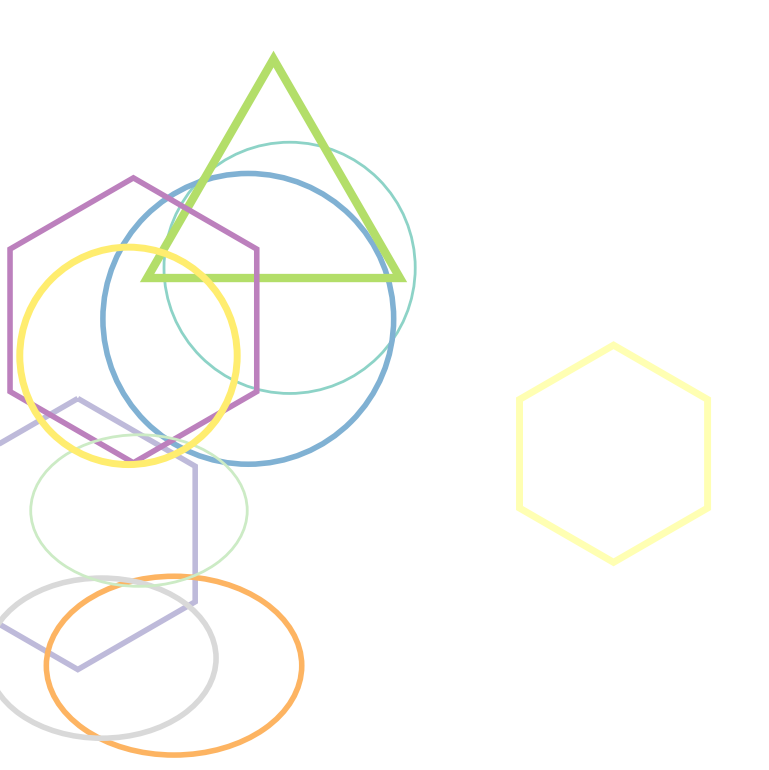[{"shape": "circle", "thickness": 1, "radius": 0.82, "center": [0.376, 0.652]}, {"shape": "hexagon", "thickness": 2.5, "radius": 0.71, "center": [0.797, 0.411]}, {"shape": "hexagon", "thickness": 2, "radius": 0.88, "center": [0.101, 0.306]}, {"shape": "circle", "thickness": 2, "radius": 0.94, "center": [0.322, 0.586]}, {"shape": "oval", "thickness": 2, "radius": 0.83, "center": [0.226, 0.136]}, {"shape": "triangle", "thickness": 3, "radius": 0.95, "center": [0.355, 0.734]}, {"shape": "oval", "thickness": 2, "radius": 0.74, "center": [0.132, 0.145]}, {"shape": "hexagon", "thickness": 2, "radius": 0.92, "center": [0.173, 0.584]}, {"shape": "oval", "thickness": 1, "radius": 0.7, "center": [0.18, 0.337]}, {"shape": "circle", "thickness": 2.5, "radius": 0.71, "center": [0.167, 0.538]}]